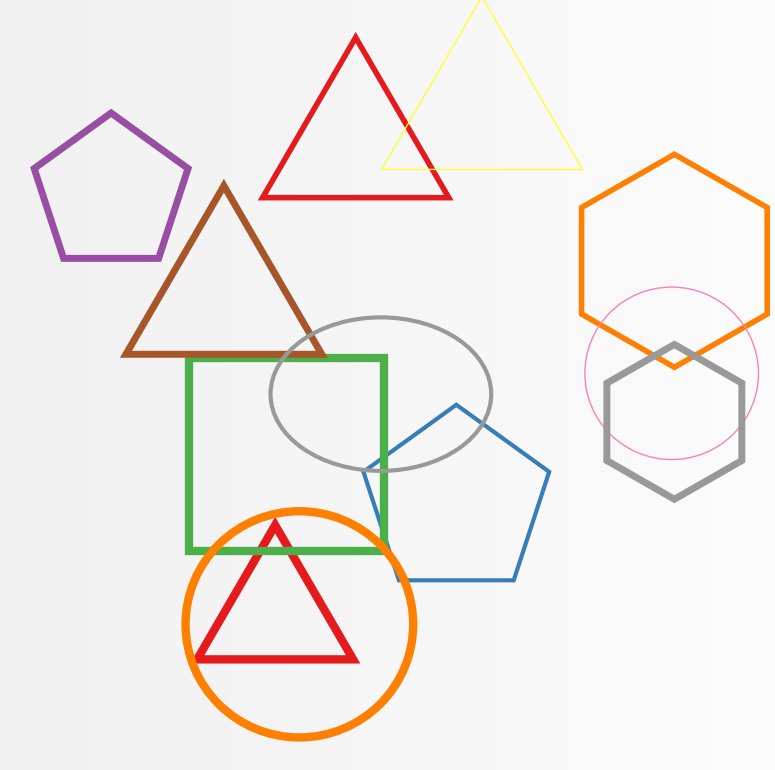[{"shape": "triangle", "thickness": 2, "radius": 0.69, "center": [0.459, 0.813]}, {"shape": "triangle", "thickness": 3, "radius": 0.58, "center": [0.355, 0.202]}, {"shape": "pentagon", "thickness": 1.5, "radius": 0.63, "center": [0.589, 0.348]}, {"shape": "square", "thickness": 3, "radius": 0.63, "center": [0.37, 0.41]}, {"shape": "pentagon", "thickness": 2.5, "radius": 0.52, "center": [0.143, 0.749]}, {"shape": "circle", "thickness": 3, "radius": 0.73, "center": [0.386, 0.189]}, {"shape": "hexagon", "thickness": 2, "radius": 0.69, "center": [0.87, 0.661]}, {"shape": "triangle", "thickness": 0.5, "radius": 0.75, "center": [0.622, 0.855]}, {"shape": "triangle", "thickness": 2.5, "radius": 0.73, "center": [0.289, 0.613]}, {"shape": "circle", "thickness": 0.5, "radius": 0.56, "center": [0.867, 0.515]}, {"shape": "hexagon", "thickness": 2.5, "radius": 0.5, "center": [0.87, 0.452]}, {"shape": "oval", "thickness": 1.5, "radius": 0.71, "center": [0.491, 0.488]}]